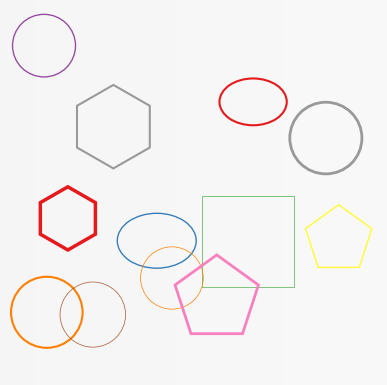[{"shape": "hexagon", "thickness": 2.5, "radius": 0.41, "center": [0.175, 0.433]}, {"shape": "oval", "thickness": 1.5, "radius": 0.43, "center": [0.653, 0.735]}, {"shape": "oval", "thickness": 1, "radius": 0.51, "center": [0.405, 0.375]}, {"shape": "square", "thickness": 0.5, "radius": 0.59, "center": [0.64, 0.373]}, {"shape": "circle", "thickness": 1, "radius": 0.41, "center": [0.114, 0.881]}, {"shape": "circle", "thickness": 1.5, "radius": 0.46, "center": [0.121, 0.189]}, {"shape": "circle", "thickness": 0.5, "radius": 0.4, "center": [0.444, 0.278]}, {"shape": "pentagon", "thickness": 1, "radius": 0.45, "center": [0.874, 0.378]}, {"shape": "circle", "thickness": 0.5, "radius": 0.42, "center": [0.24, 0.183]}, {"shape": "pentagon", "thickness": 2, "radius": 0.57, "center": [0.559, 0.225]}, {"shape": "circle", "thickness": 2, "radius": 0.47, "center": [0.841, 0.641]}, {"shape": "hexagon", "thickness": 1.5, "radius": 0.54, "center": [0.293, 0.671]}]